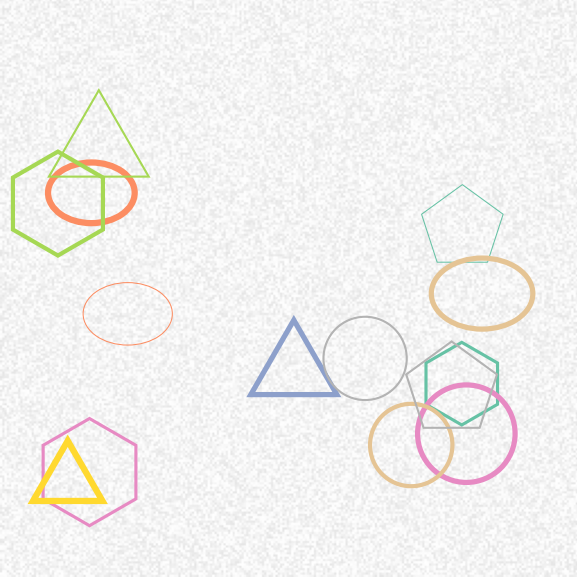[{"shape": "hexagon", "thickness": 1.5, "radius": 0.36, "center": [0.8, 0.335]}, {"shape": "pentagon", "thickness": 0.5, "radius": 0.37, "center": [0.801, 0.605]}, {"shape": "oval", "thickness": 3, "radius": 0.38, "center": [0.158, 0.665]}, {"shape": "oval", "thickness": 0.5, "radius": 0.39, "center": [0.221, 0.456]}, {"shape": "triangle", "thickness": 2.5, "radius": 0.43, "center": [0.509, 0.359]}, {"shape": "circle", "thickness": 2.5, "radius": 0.42, "center": [0.808, 0.248]}, {"shape": "hexagon", "thickness": 1.5, "radius": 0.46, "center": [0.155, 0.182]}, {"shape": "triangle", "thickness": 1, "radius": 0.5, "center": [0.171, 0.743]}, {"shape": "hexagon", "thickness": 2, "radius": 0.45, "center": [0.1, 0.647]}, {"shape": "triangle", "thickness": 3, "radius": 0.35, "center": [0.117, 0.166]}, {"shape": "circle", "thickness": 2, "radius": 0.36, "center": [0.712, 0.229]}, {"shape": "oval", "thickness": 2.5, "radius": 0.44, "center": [0.835, 0.491]}, {"shape": "pentagon", "thickness": 1, "radius": 0.41, "center": [0.782, 0.325]}, {"shape": "circle", "thickness": 1, "radius": 0.36, "center": [0.632, 0.379]}]